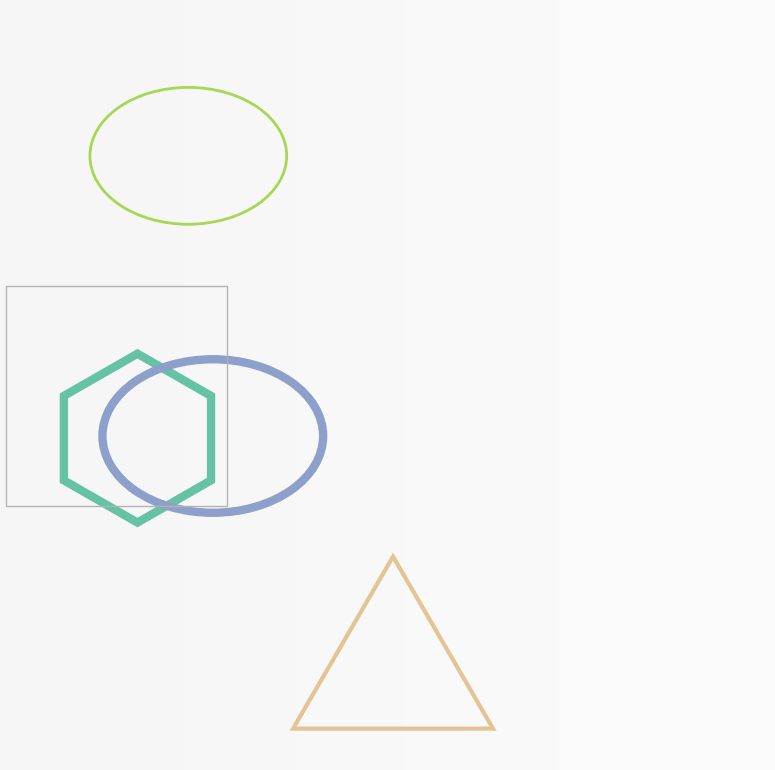[{"shape": "hexagon", "thickness": 3, "radius": 0.55, "center": [0.177, 0.431]}, {"shape": "oval", "thickness": 3, "radius": 0.71, "center": [0.275, 0.434]}, {"shape": "oval", "thickness": 1, "radius": 0.63, "center": [0.243, 0.798]}, {"shape": "triangle", "thickness": 1.5, "radius": 0.74, "center": [0.507, 0.128]}, {"shape": "square", "thickness": 0.5, "radius": 0.71, "center": [0.151, 0.486]}]